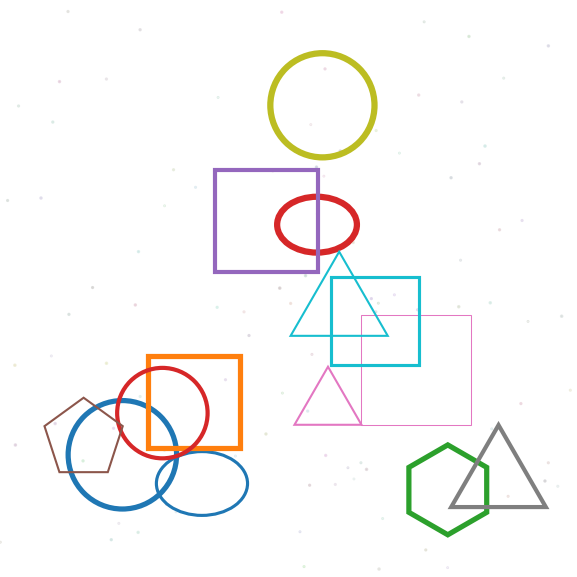[{"shape": "oval", "thickness": 1.5, "radius": 0.39, "center": [0.35, 0.162]}, {"shape": "circle", "thickness": 2.5, "radius": 0.47, "center": [0.212, 0.212]}, {"shape": "square", "thickness": 2.5, "radius": 0.4, "center": [0.336, 0.303]}, {"shape": "hexagon", "thickness": 2.5, "radius": 0.39, "center": [0.775, 0.151]}, {"shape": "oval", "thickness": 3, "radius": 0.35, "center": [0.549, 0.61]}, {"shape": "circle", "thickness": 2, "radius": 0.39, "center": [0.281, 0.284]}, {"shape": "square", "thickness": 2, "radius": 0.44, "center": [0.461, 0.616]}, {"shape": "pentagon", "thickness": 1, "radius": 0.36, "center": [0.145, 0.239]}, {"shape": "square", "thickness": 0.5, "radius": 0.47, "center": [0.721, 0.359]}, {"shape": "triangle", "thickness": 1, "radius": 0.34, "center": [0.568, 0.297]}, {"shape": "triangle", "thickness": 2, "radius": 0.47, "center": [0.863, 0.168]}, {"shape": "circle", "thickness": 3, "radius": 0.45, "center": [0.558, 0.817]}, {"shape": "triangle", "thickness": 1, "radius": 0.49, "center": [0.587, 0.466]}, {"shape": "square", "thickness": 1.5, "radius": 0.38, "center": [0.65, 0.443]}]